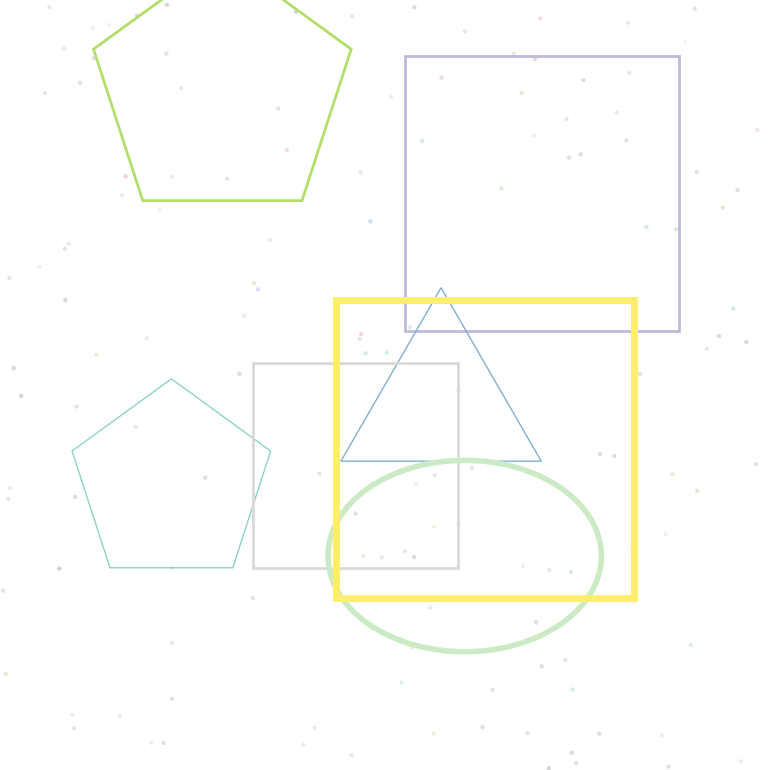[{"shape": "pentagon", "thickness": 0.5, "radius": 0.68, "center": [0.223, 0.372]}, {"shape": "square", "thickness": 1, "radius": 0.89, "center": [0.704, 0.749]}, {"shape": "triangle", "thickness": 0.5, "radius": 0.75, "center": [0.573, 0.476]}, {"shape": "pentagon", "thickness": 1, "radius": 0.88, "center": [0.289, 0.882]}, {"shape": "square", "thickness": 1, "radius": 0.67, "center": [0.461, 0.395]}, {"shape": "oval", "thickness": 2, "radius": 0.89, "center": [0.604, 0.278]}, {"shape": "square", "thickness": 2.5, "radius": 0.97, "center": [0.63, 0.416]}]